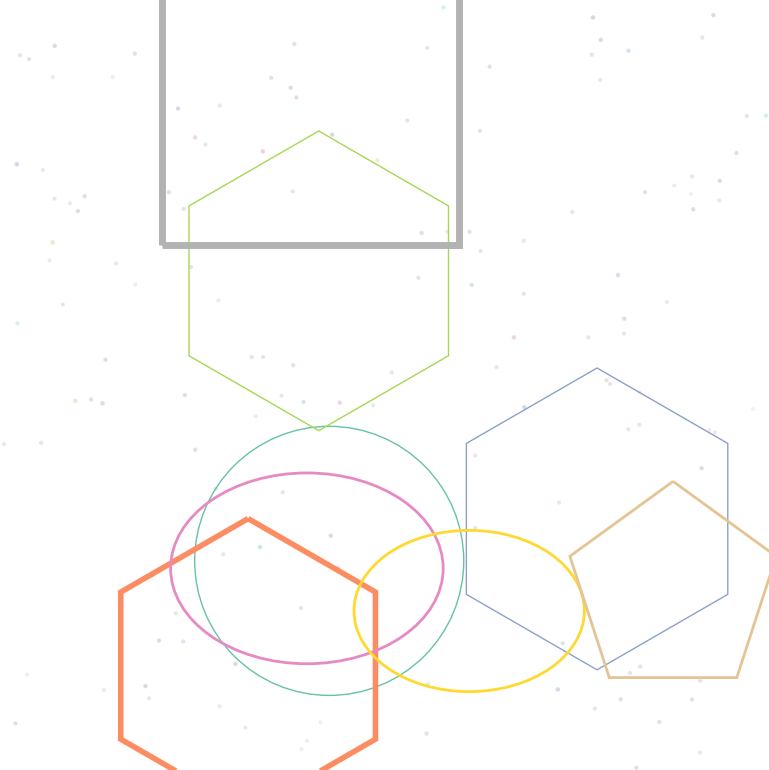[{"shape": "circle", "thickness": 0.5, "radius": 0.87, "center": [0.428, 0.272]}, {"shape": "hexagon", "thickness": 2, "radius": 0.95, "center": [0.322, 0.136]}, {"shape": "hexagon", "thickness": 0.5, "radius": 0.98, "center": [0.775, 0.326]}, {"shape": "oval", "thickness": 1, "radius": 0.88, "center": [0.399, 0.262]}, {"shape": "hexagon", "thickness": 0.5, "radius": 0.97, "center": [0.414, 0.635]}, {"shape": "oval", "thickness": 1, "radius": 0.75, "center": [0.609, 0.207]}, {"shape": "pentagon", "thickness": 1, "radius": 0.7, "center": [0.874, 0.234]}, {"shape": "square", "thickness": 2.5, "radius": 0.96, "center": [0.403, 0.875]}]